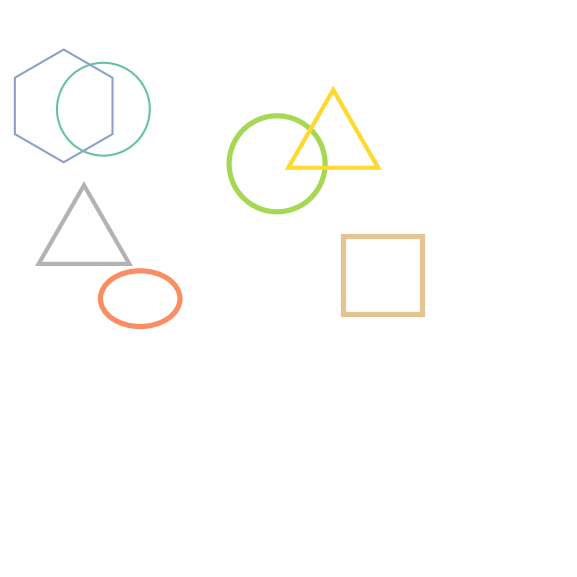[{"shape": "circle", "thickness": 1, "radius": 0.4, "center": [0.179, 0.81]}, {"shape": "oval", "thickness": 2.5, "radius": 0.34, "center": [0.243, 0.482]}, {"shape": "hexagon", "thickness": 1, "radius": 0.49, "center": [0.11, 0.816]}, {"shape": "circle", "thickness": 2.5, "radius": 0.42, "center": [0.48, 0.715]}, {"shape": "triangle", "thickness": 2, "radius": 0.45, "center": [0.577, 0.754]}, {"shape": "square", "thickness": 2.5, "radius": 0.34, "center": [0.662, 0.523]}, {"shape": "triangle", "thickness": 2, "radius": 0.45, "center": [0.145, 0.588]}]